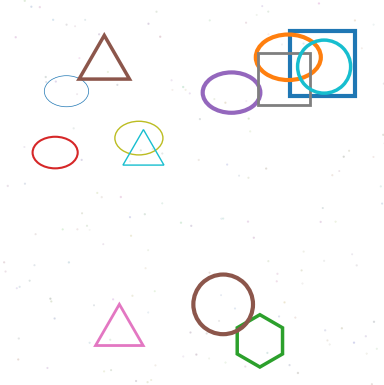[{"shape": "square", "thickness": 3, "radius": 0.42, "center": [0.838, 0.835]}, {"shape": "oval", "thickness": 0.5, "radius": 0.29, "center": [0.173, 0.763]}, {"shape": "oval", "thickness": 3, "radius": 0.42, "center": [0.749, 0.851]}, {"shape": "hexagon", "thickness": 2.5, "radius": 0.34, "center": [0.675, 0.115]}, {"shape": "oval", "thickness": 1.5, "radius": 0.29, "center": [0.143, 0.604]}, {"shape": "oval", "thickness": 3, "radius": 0.37, "center": [0.601, 0.759]}, {"shape": "circle", "thickness": 3, "radius": 0.39, "center": [0.58, 0.209]}, {"shape": "triangle", "thickness": 2.5, "radius": 0.38, "center": [0.271, 0.832]}, {"shape": "triangle", "thickness": 2, "radius": 0.36, "center": [0.31, 0.138]}, {"shape": "square", "thickness": 2, "radius": 0.34, "center": [0.737, 0.795]}, {"shape": "oval", "thickness": 1, "radius": 0.31, "center": [0.361, 0.641]}, {"shape": "circle", "thickness": 2.5, "radius": 0.34, "center": [0.842, 0.827]}, {"shape": "triangle", "thickness": 1, "radius": 0.31, "center": [0.373, 0.602]}]